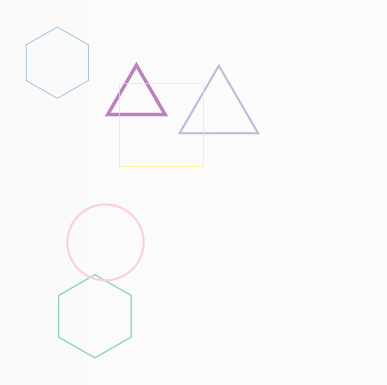[{"shape": "hexagon", "thickness": 1, "radius": 0.54, "center": [0.245, 0.179]}, {"shape": "triangle", "thickness": 1.5, "radius": 0.59, "center": [0.565, 0.712]}, {"shape": "hexagon", "thickness": 0.5, "radius": 0.46, "center": [0.148, 0.837]}, {"shape": "circle", "thickness": 1.5, "radius": 0.49, "center": [0.272, 0.37]}, {"shape": "triangle", "thickness": 2.5, "radius": 0.43, "center": [0.352, 0.745]}, {"shape": "square", "thickness": 0.5, "radius": 0.54, "center": [0.416, 0.677]}]